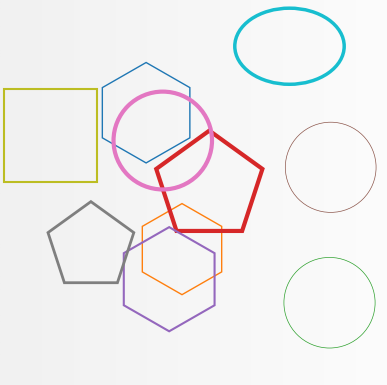[{"shape": "hexagon", "thickness": 1, "radius": 0.65, "center": [0.377, 0.707]}, {"shape": "hexagon", "thickness": 1, "radius": 0.59, "center": [0.47, 0.353]}, {"shape": "circle", "thickness": 0.5, "radius": 0.59, "center": [0.85, 0.214]}, {"shape": "pentagon", "thickness": 3, "radius": 0.72, "center": [0.54, 0.517]}, {"shape": "hexagon", "thickness": 1.5, "radius": 0.68, "center": [0.437, 0.275]}, {"shape": "circle", "thickness": 0.5, "radius": 0.59, "center": [0.853, 0.565]}, {"shape": "circle", "thickness": 3, "radius": 0.64, "center": [0.42, 0.635]}, {"shape": "pentagon", "thickness": 2, "radius": 0.58, "center": [0.235, 0.36]}, {"shape": "square", "thickness": 1.5, "radius": 0.6, "center": [0.13, 0.648]}, {"shape": "oval", "thickness": 2.5, "radius": 0.71, "center": [0.747, 0.88]}]